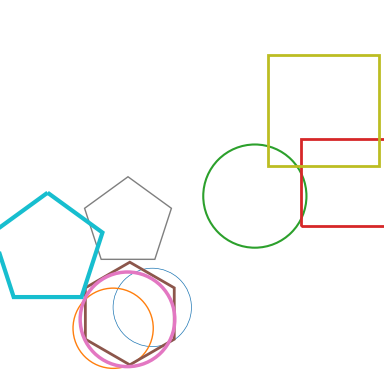[{"shape": "circle", "thickness": 0.5, "radius": 0.51, "center": [0.396, 0.202]}, {"shape": "circle", "thickness": 1, "radius": 0.52, "center": [0.294, 0.147]}, {"shape": "circle", "thickness": 1.5, "radius": 0.67, "center": [0.662, 0.491]}, {"shape": "square", "thickness": 2, "radius": 0.57, "center": [0.896, 0.526]}, {"shape": "hexagon", "thickness": 2, "radius": 0.67, "center": [0.337, 0.186]}, {"shape": "circle", "thickness": 2.5, "radius": 0.61, "center": [0.331, 0.171]}, {"shape": "pentagon", "thickness": 1, "radius": 0.59, "center": [0.332, 0.422]}, {"shape": "square", "thickness": 2, "radius": 0.72, "center": [0.84, 0.712]}, {"shape": "pentagon", "thickness": 3, "radius": 0.75, "center": [0.124, 0.35]}]